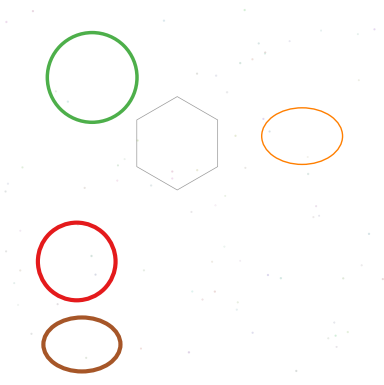[{"shape": "circle", "thickness": 3, "radius": 0.5, "center": [0.199, 0.321]}, {"shape": "circle", "thickness": 2.5, "radius": 0.58, "center": [0.239, 0.799]}, {"shape": "oval", "thickness": 1, "radius": 0.53, "center": [0.785, 0.646]}, {"shape": "oval", "thickness": 3, "radius": 0.5, "center": [0.213, 0.105]}, {"shape": "hexagon", "thickness": 0.5, "radius": 0.61, "center": [0.46, 0.628]}]